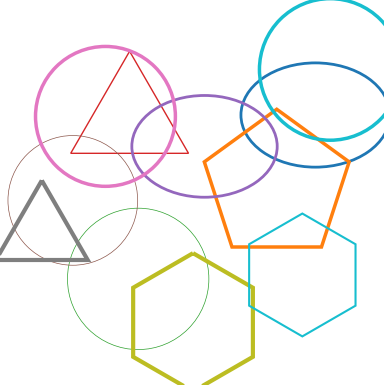[{"shape": "oval", "thickness": 2, "radius": 0.97, "center": [0.819, 0.701]}, {"shape": "pentagon", "thickness": 2.5, "radius": 0.99, "center": [0.719, 0.518]}, {"shape": "circle", "thickness": 0.5, "radius": 0.92, "center": [0.359, 0.276]}, {"shape": "triangle", "thickness": 1, "radius": 0.88, "center": [0.337, 0.69]}, {"shape": "oval", "thickness": 2, "radius": 0.94, "center": [0.531, 0.62]}, {"shape": "circle", "thickness": 0.5, "radius": 0.84, "center": [0.189, 0.48]}, {"shape": "circle", "thickness": 2.5, "radius": 0.91, "center": [0.274, 0.698]}, {"shape": "triangle", "thickness": 3, "radius": 0.69, "center": [0.109, 0.394]}, {"shape": "hexagon", "thickness": 3, "radius": 0.9, "center": [0.501, 0.163]}, {"shape": "circle", "thickness": 2.5, "radius": 0.92, "center": [0.858, 0.82]}, {"shape": "hexagon", "thickness": 1.5, "radius": 0.8, "center": [0.785, 0.286]}]